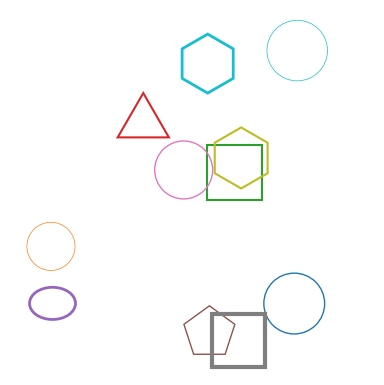[{"shape": "circle", "thickness": 1, "radius": 0.39, "center": [0.764, 0.212]}, {"shape": "circle", "thickness": 0.5, "radius": 0.31, "center": [0.132, 0.36]}, {"shape": "square", "thickness": 1.5, "radius": 0.36, "center": [0.609, 0.552]}, {"shape": "triangle", "thickness": 1.5, "radius": 0.38, "center": [0.372, 0.682]}, {"shape": "oval", "thickness": 2, "radius": 0.3, "center": [0.136, 0.212]}, {"shape": "pentagon", "thickness": 1, "radius": 0.35, "center": [0.544, 0.136]}, {"shape": "circle", "thickness": 1, "radius": 0.38, "center": [0.477, 0.559]}, {"shape": "square", "thickness": 3, "radius": 0.34, "center": [0.62, 0.115]}, {"shape": "hexagon", "thickness": 1.5, "radius": 0.4, "center": [0.626, 0.59]}, {"shape": "circle", "thickness": 0.5, "radius": 0.39, "center": [0.772, 0.869]}, {"shape": "hexagon", "thickness": 2, "radius": 0.38, "center": [0.539, 0.835]}]